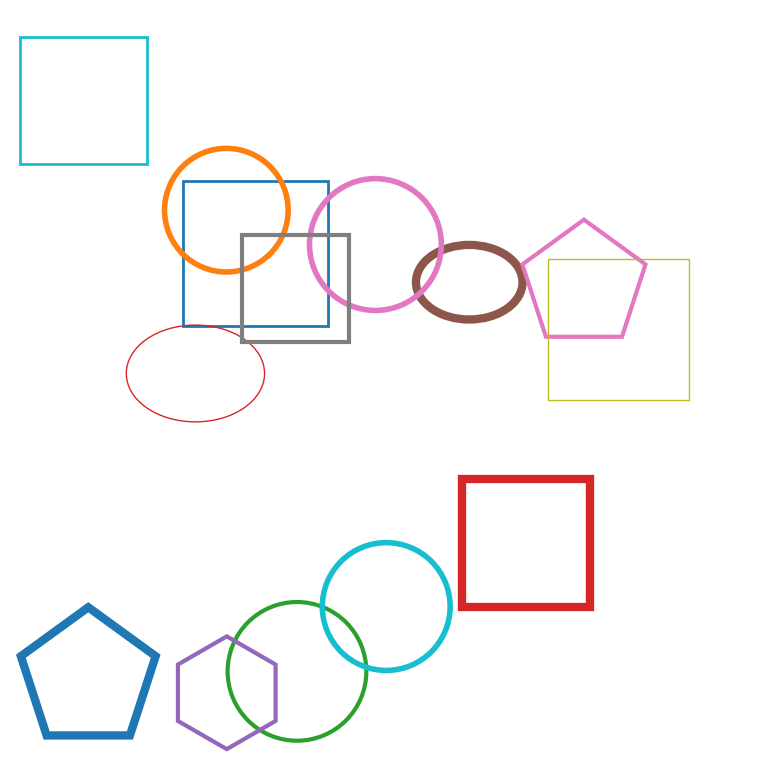[{"shape": "square", "thickness": 1, "radius": 0.47, "center": [0.332, 0.671]}, {"shape": "pentagon", "thickness": 3, "radius": 0.46, "center": [0.115, 0.119]}, {"shape": "circle", "thickness": 2, "radius": 0.4, "center": [0.294, 0.727]}, {"shape": "circle", "thickness": 1.5, "radius": 0.45, "center": [0.386, 0.128]}, {"shape": "oval", "thickness": 0.5, "radius": 0.45, "center": [0.254, 0.515]}, {"shape": "square", "thickness": 3, "radius": 0.42, "center": [0.683, 0.295]}, {"shape": "hexagon", "thickness": 1.5, "radius": 0.37, "center": [0.294, 0.1]}, {"shape": "oval", "thickness": 3, "radius": 0.35, "center": [0.609, 0.633]}, {"shape": "circle", "thickness": 2, "radius": 0.43, "center": [0.488, 0.682]}, {"shape": "pentagon", "thickness": 1.5, "radius": 0.42, "center": [0.758, 0.631]}, {"shape": "square", "thickness": 1.5, "radius": 0.35, "center": [0.384, 0.625]}, {"shape": "square", "thickness": 0.5, "radius": 0.46, "center": [0.803, 0.572]}, {"shape": "circle", "thickness": 2, "radius": 0.41, "center": [0.502, 0.212]}, {"shape": "square", "thickness": 1, "radius": 0.41, "center": [0.109, 0.869]}]